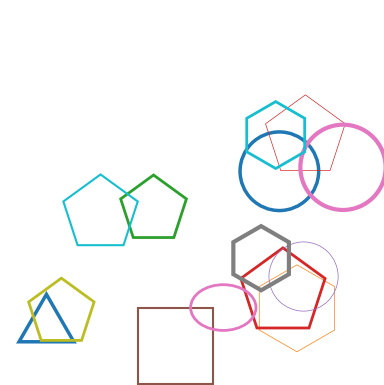[{"shape": "triangle", "thickness": 2.5, "radius": 0.41, "center": [0.121, 0.153]}, {"shape": "circle", "thickness": 2.5, "radius": 0.51, "center": [0.726, 0.555]}, {"shape": "hexagon", "thickness": 0.5, "radius": 0.56, "center": [0.771, 0.199]}, {"shape": "pentagon", "thickness": 2, "radius": 0.45, "center": [0.399, 0.456]}, {"shape": "pentagon", "thickness": 2, "radius": 0.58, "center": [0.735, 0.241]}, {"shape": "pentagon", "thickness": 0.5, "radius": 0.54, "center": [0.793, 0.645]}, {"shape": "circle", "thickness": 0.5, "radius": 0.45, "center": [0.788, 0.282]}, {"shape": "square", "thickness": 1.5, "radius": 0.49, "center": [0.455, 0.101]}, {"shape": "circle", "thickness": 3, "radius": 0.55, "center": [0.891, 0.565]}, {"shape": "oval", "thickness": 2, "radius": 0.42, "center": [0.58, 0.201]}, {"shape": "hexagon", "thickness": 3, "radius": 0.42, "center": [0.678, 0.329]}, {"shape": "pentagon", "thickness": 2, "radius": 0.45, "center": [0.159, 0.188]}, {"shape": "pentagon", "thickness": 1.5, "radius": 0.51, "center": [0.261, 0.445]}, {"shape": "hexagon", "thickness": 2, "radius": 0.43, "center": [0.716, 0.649]}]